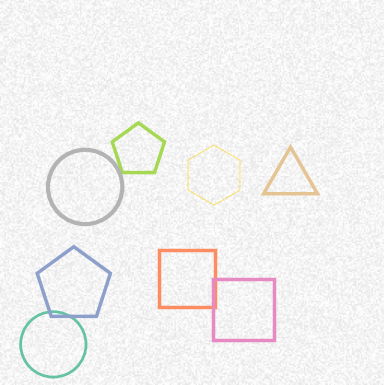[{"shape": "circle", "thickness": 2, "radius": 0.42, "center": [0.138, 0.105]}, {"shape": "square", "thickness": 2.5, "radius": 0.37, "center": [0.486, 0.276]}, {"shape": "pentagon", "thickness": 2.5, "radius": 0.5, "center": [0.192, 0.259]}, {"shape": "square", "thickness": 2.5, "radius": 0.4, "center": [0.633, 0.195]}, {"shape": "pentagon", "thickness": 2.5, "radius": 0.36, "center": [0.359, 0.61]}, {"shape": "hexagon", "thickness": 0.5, "radius": 0.39, "center": [0.556, 0.545]}, {"shape": "triangle", "thickness": 2.5, "radius": 0.4, "center": [0.755, 0.537]}, {"shape": "circle", "thickness": 3, "radius": 0.48, "center": [0.221, 0.514]}]